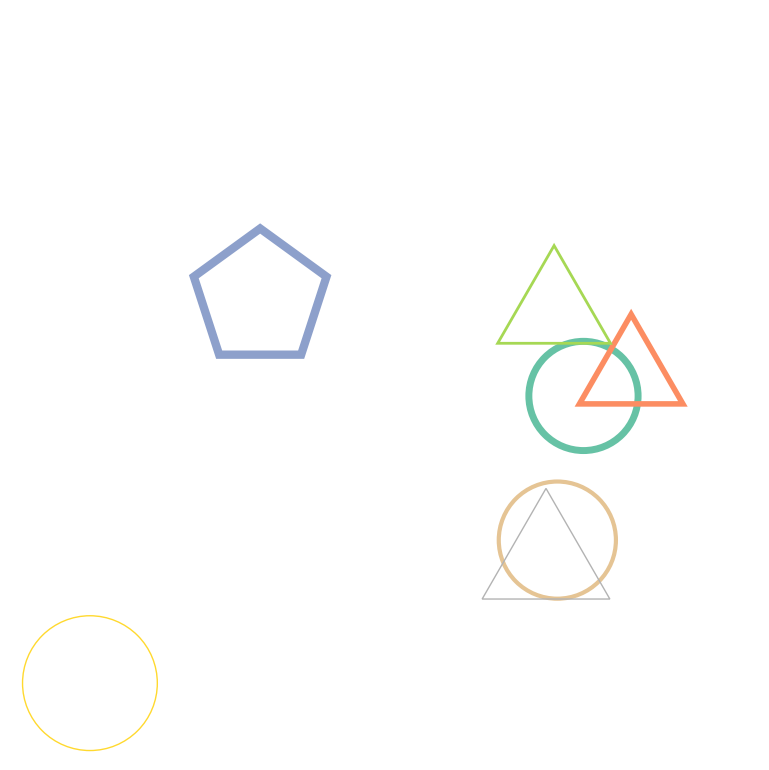[{"shape": "circle", "thickness": 2.5, "radius": 0.35, "center": [0.758, 0.486]}, {"shape": "triangle", "thickness": 2, "radius": 0.39, "center": [0.82, 0.514]}, {"shape": "pentagon", "thickness": 3, "radius": 0.45, "center": [0.338, 0.613]}, {"shape": "triangle", "thickness": 1, "radius": 0.42, "center": [0.72, 0.596]}, {"shape": "circle", "thickness": 0.5, "radius": 0.44, "center": [0.117, 0.113]}, {"shape": "circle", "thickness": 1.5, "radius": 0.38, "center": [0.724, 0.299]}, {"shape": "triangle", "thickness": 0.5, "radius": 0.48, "center": [0.709, 0.27]}]